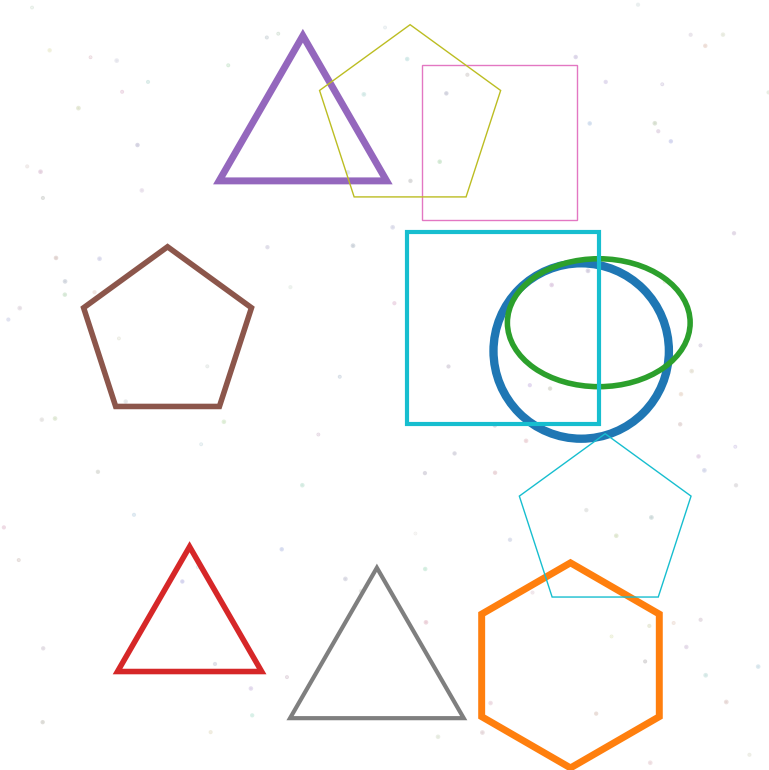[{"shape": "circle", "thickness": 3, "radius": 0.57, "center": [0.755, 0.544]}, {"shape": "hexagon", "thickness": 2.5, "radius": 0.67, "center": [0.741, 0.136]}, {"shape": "oval", "thickness": 2, "radius": 0.59, "center": [0.778, 0.581]}, {"shape": "triangle", "thickness": 2, "radius": 0.54, "center": [0.246, 0.182]}, {"shape": "triangle", "thickness": 2.5, "radius": 0.63, "center": [0.393, 0.828]}, {"shape": "pentagon", "thickness": 2, "radius": 0.57, "center": [0.218, 0.565]}, {"shape": "square", "thickness": 0.5, "radius": 0.5, "center": [0.649, 0.815]}, {"shape": "triangle", "thickness": 1.5, "radius": 0.65, "center": [0.489, 0.132]}, {"shape": "pentagon", "thickness": 0.5, "radius": 0.62, "center": [0.533, 0.844]}, {"shape": "pentagon", "thickness": 0.5, "radius": 0.59, "center": [0.786, 0.319]}, {"shape": "square", "thickness": 1.5, "radius": 0.63, "center": [0.653, 0.574]}]